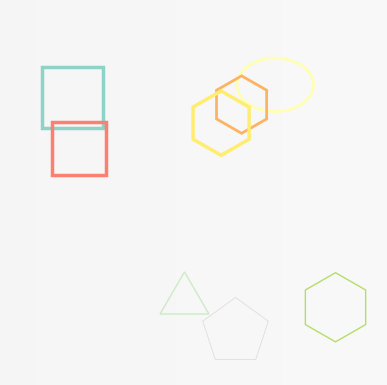[{"shape": "square", "thickness": 2.5, "radius": 0.39, "center": [0.188, 0.747]}, {"shape": "oval", "thickness": 2, "radius": 0.49, "center": [0.71, 0.78]}, {"shape": "square", "thickness": 2.5, "radius": 0.35, "center": [0.204, 0.614]}, {"shape": "hexagon", "thickness": 2, "radius": 0.37, "center": [0.623, 0.728]}, {"shape": "hexagon", "thickness": 1, "radius": 0.45, "center": [0.866, 0.202]}, {"shape": "pentagon", "thickness": 0.5, "radius": 0.44, "center": [0.608, 0.138]}, {"shape": "triangle", "thickness": 1, "radius": 0.36, "center": [0.476, 0.221]}, {"shape": "hexagon", "thickness": 2.5, "radius": 0.42, "center": [0.571, 0.68]}]